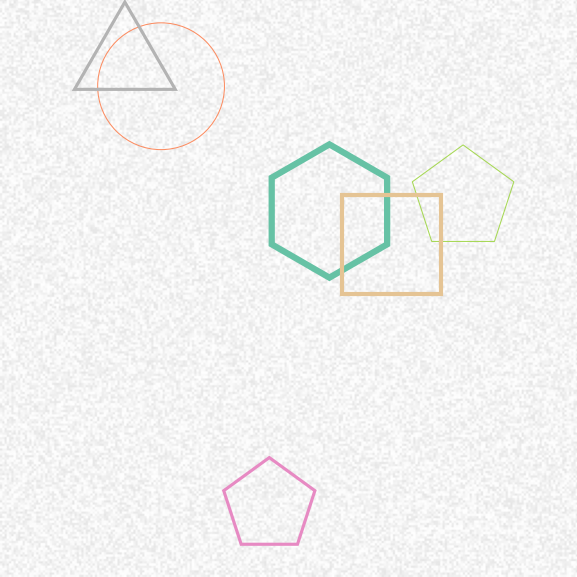[{"shape": "hexagon", "thickness": 3, "radius": 0.58, "center": [0.57, 0.634]}, {"shape": "circle", "thickness": 0.5, "radius": 0.55, "center": [0.279, 0.85]}, {"shape": "pentagon", "thickness": 1.5, "radius": 0.41, "center": [0.466, 0.124]}, {"shape": "pentagon", "thickness": 0.5, "radius": 0.46, "center": [0.802, 0.656]}, {"shape": "square", "thickness": 2, "radius": 0.43, "center": [0.678, 0.576]}, {"shape": "triangle", "thickness": 1.5, "radius": 0.5, "center": [0.216, 0.895]}]